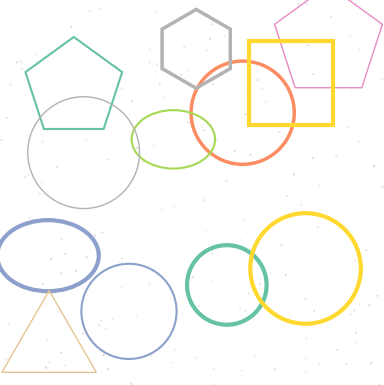[{"shape": "circle", "thickness": 3, "radius": 0.52, "center": [0.589, 0.26]}, {"shape": "pentagon", "thickness": 1.5, "radius": 0.66, "center": [0.192, 0.772]}, {"shape": "circle", "thickness": 2.5, "radius": 0.67, "center": [0.63, 0.707]}, {"shape": "circle", "thickness": 1.5, "radius": 0.62, "center": [0.335, 0.191]}, {"shape": "oval", "thickness": 3, "radius": 0.66, "center": [0.125, 0.336]}, {"shape": "pentagon", "thickness": 1, "radius": 0.74, "center": [0.853, 0.891]}, {"shape": "oval", "thickness": 1.5, "radius": 0.54, "center": [0.45, 0.638]}, {"shape": "circle", "thickness": 3, "radius": 0.72, "center": [0.794, 0.303]}, {"shape": "square", "thickness": 3, "radius": 0.54, "center": [0.756, 0.785]}, {"shape": "triangle", "thickness": 1, "radius": 0.71, "center": [0.128, 0.104]}, {"shape": "circle", "thickness": 1, "radius": 0.73, "center": [0.217, 0.604]}, {"shape": "hexagon", "thickness": 2.5, "radius": 0.51, "center": [0.51, 0.873]}]